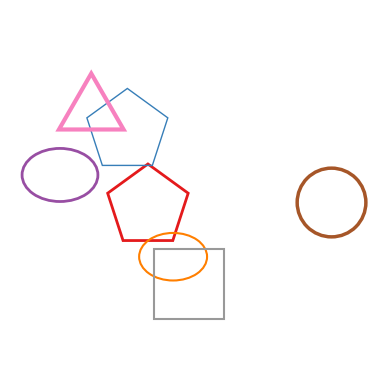[{"shape": "pentagon", "thickness": 2, "radius": 0.55, "center": [0.384, 0.464]}, {"shape": "pentagon", "thickness": 1, "radius": 0.55, "center": [0.331, 0.66]}, {"shape": "oval", "thickness": 2, "radius": 0.49, "center": [0.156, 0.546]}, {"shape": "oval", "thickness": 1.5, "radius": 0.44, "center": [0.45, 0.333]}, {"shape": "circle", "thickness": 2.5, "radius": 0.45, "center": [0.861, 0.474]}, {"shape": "triangle", "thickness": 3, "radius": 0.48, "center": [0.237, 0.712]}, {"shape": "square", "thickness": 1.5, "radius": 0.45, "center": [0.491, 0.261]}]